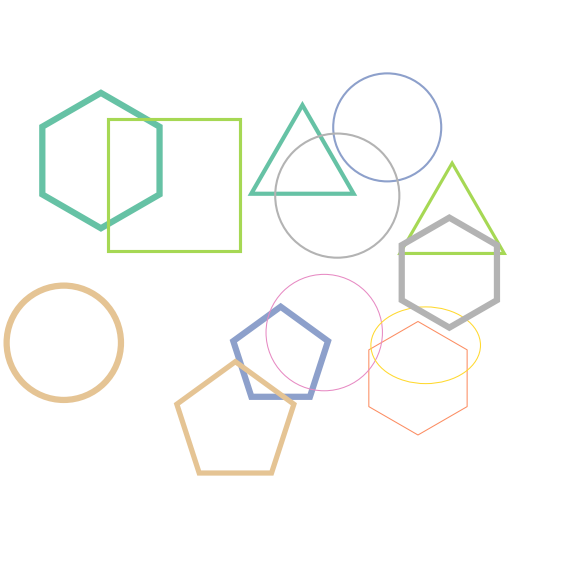[{"shape": "triangle", "thickness": 2, "radius": 0.51, "center": [0.524, 0.715]}, {"shape": "hexagon", "thickness": 3, "radius": 0.59, "center": [0.175, 0.721]}, {"shape": "hexagon", "thickness": 0.5, "radius": 0.49, "center": [0.724, 0.344]}, {"shape": "pentagon", "thickness": 3, "radius": 0.43, "center": [0.486, 0.382]}, {"shape": "circle", "thickness": 1, "radius": 0.47, "center": [0.671, 0.779]}, {"shape": "circle", "thickness": 0.5, "radius": 0.5, "center": [0.561, 0.423]}, {"shape": "triangle", "thickness": 1.5, "radius": 0.52, "center": [0.783, 0.612]}, {"shape": "square", "thickness": 1.5, "radius": 0.57, "center": [0.301, 0.678]}, {"shape": "oval", "thickness": 0.5, "radius": 0.47, "center": [0.737, 0.401]}, {"shape": "pentagon", "thickness": 2.5, "radius": 0.53, "center": [0.408, 0.266]}, {"shape": "circle", "thickness": 3, "radius": 0.49, "center": [0.11, 0.406]}, {"shape": "circle", "thickness": 1, "radius": 0.54, "center": [0.584, 0.66]}, {"shape": "hexagon", "thickness": 3, "radius": 0.48, "center": [0.778, 0.527]}]